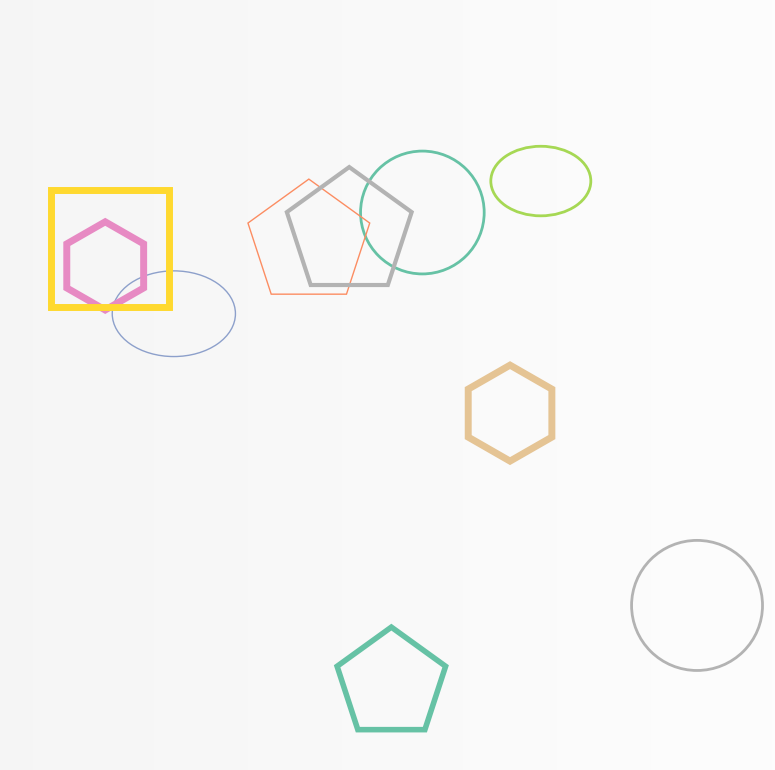[{"shape": "pentagon", "thickness": 2, "radius": 0.37, "center": [0.505, 0.112]}, {"shape": "circle", "thickness": 1, "radius": 0.4, "center": [0.545, 0.724]}, {"shape": "pentagon", "thickness": 0.5, "radius": 0.41, "center": [0.399, 0.685]}, {"shape": "oval", "thickness": 0.5, "radius": 0.4, "center": [0.224, 0.593]}, {"shape": "hexagon", "thickness": 2.5, "radius": 0.29, "center": [0.136, 0.655]}, {"shape": "oval", "thickness": 1, "radius": 0.32, "center": [0.698, 0.765]}, {"shape": "square", "thickness": 2.5, "radius": 0.38, "center": [0.142, 0.678]}, {"shape": "hexagon", "thickness": 2.5, "radius": 0.31, "center": [0.658, 0.463]}, {"shape": "pentagon", "thickness": 1.5, "radius": 0.42, "center": [0.451, 0.698]}, {"shape": "circle", "thickness": 1, "radius": 0.42, "center": [0.899, 0.214]}]